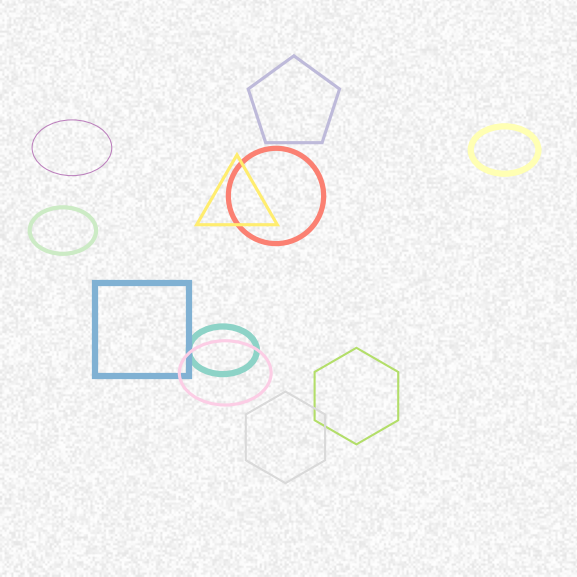[{"shape": "oval", "thickness": 3, "radius": 0.29, "center": [0.386, 0.393]}, {"shape": "oval", "thickness": 3, "radius": 0.29, "center": [0.874, 0.739]}, {"shape": "pentagon", "thickness": 1.5, "radius": 0.42, "center": [0.509, 0.819]}, {"shape": "circle", "thickness": 2.5, "radius": 0.41, "center": [0.478, 0.66]}, {"shape": "square", "thickness": 3, "radius": 0.4, "center": [0.246, 0.429]}, {"shape": "hexagon", "thickness": 1, "radius": 0.42, "center": [0.617, 0.313]}, {"shape": "oval", "thickness": 1.5, "radius": 0.4, "center": [0.39, 0.353]}, {"shape": "hexagon", "thickness": 1, "radius": 0.4, "center": [0.494, 0.242]}, {"shape": "oval", "thickness": 0.5, "radius": 0.34, "center": [0.125, 0.743]}, {"shape": "oval", "thickness": 2, "radius": 0.29, "center": [0.109, 0.6]}, {"shape": "triangle", "thickness": 1.5, "radius": 0.4, "center": [0.41, 0.65]}]